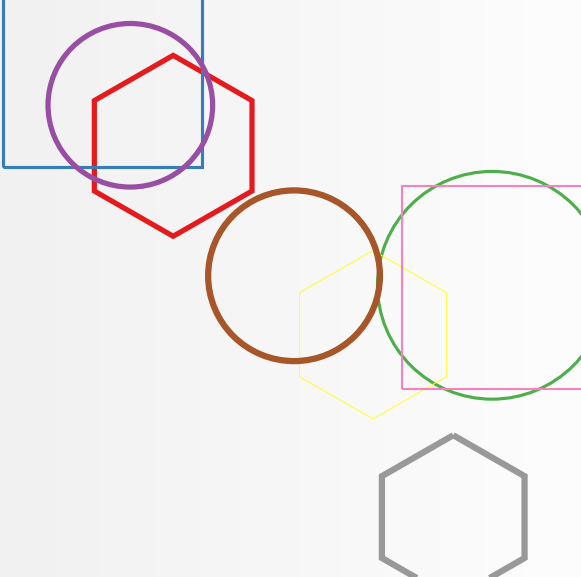[{"shape": "hexagon", "thickness": 2.5, "radius": 0.78, "center": [0.298, 0.747]}, {"shape": "square", "thickness": 1.5, "radius": 0.86, "center": [0.177, 0.881]}, {"shape": "circle", "thickness": 1.5, "radius": 0.99, "center": [0.847, 0.505]}, {"shape": "circle", "thickness": 2.5, "radius": 0.71, "center": [0.224, 0.817]}, {"shape": "hexagon", "thickness": 0.5, "radius": 0.73, "center": [0.642, 0.42]}, {"shape": "circle", "thickness": 3, "radius": 0.74, "center": [0.506, 0.522]}, {"shape": "square", "thickness": 1, "radius": 0.88, "center": [0.868, 0.501]}, {"shape": "hexagon", "thickness": 3, "radius": 0.71, "center": [0.78, 0.104]}]